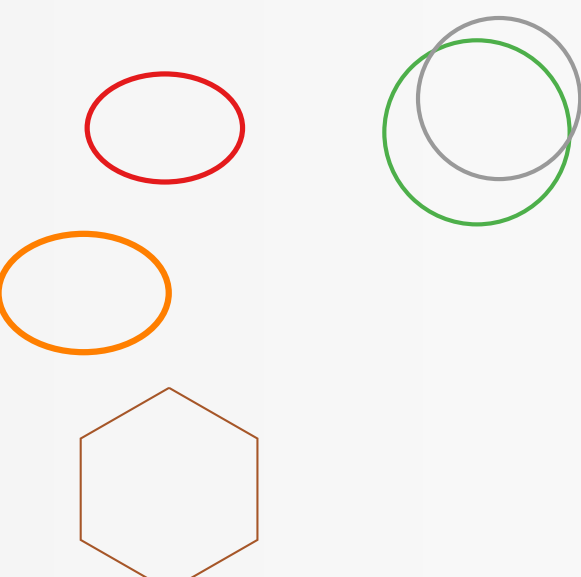[{"shape": "oval", "thickness": 2.5, "radius": 0.67, "center": [0.284, 0.778]}, {"shape": "circle", "thickness": 2, "radius": 0.8, "center": [0.821, 0.77]}, {"shape": "oval", "thickness": 3, "radius": 0.73, "center": [0.144, 0.492]}, {"shape": "hexagon", "thickness": 1, "radius": 0.88, "center": [0.291, 0.152]}, {"shape": "circle", "thickness": 2, "radius": 0.7, "center": [0.859, 0.828]}]